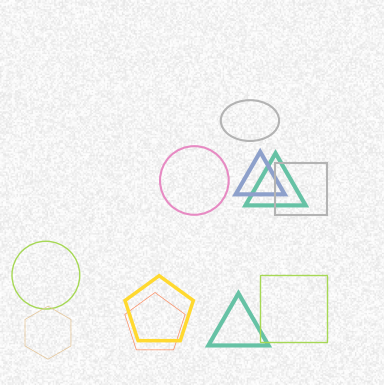[{"shape": "triangle", "thickness": 3, "radius": 0.45, "center": [0.716, 0.512]}, {"shape": "triangle", "thickness": 3, "radius": 0.45, "center": [0.619, 0.148]}, {"shape": "pentagon", "thickness": 0.5, "radius": 0.41, "center": [0.403, 0.158]}, {"shape": "triangle", "thickness": 3, "radius": 0.37, "center": [0.676, 0.532]}, {"shape": "circle", "thickness": 1.5, "radius": 0.45, "center": [0.505, 0.531]}, {"shape": "circle", "thickness": 1, "radius": 0.44, "center": [0.119, 0.285]}, {"shape": "square", "thickness": 1, "radius": 0.43, "center": [0.763, 0.199]}, {"shape": "pentagon", "thickness": 2.5, "radius": 0.47, "center": [0.413, 0.191]}, {"shape": "hexagon", "thickness": 0.5, "radius": 0.34, "center": [0.125, 0.136]}, {"shape": "square", "thickness": 1.5, "radius": 0.34, "center": [0.781, 0.508]}, {"shape": "oval", "thickness": 1.5, "radius": 0.38, "center": [0.649, 0.687]}]